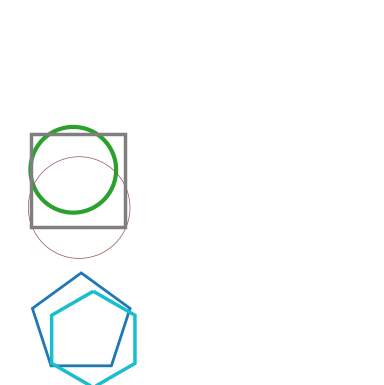[{"shape": "pentagon", "thickness": 2, "radius": 0.67, "center": [0.211, 0.158]}, {"shape": "circle", "thickness": 3, "radius": 0.56, "center": [0.19, 0.559]}, {"shape": "circle", "thickness": 0.5, "radius": 0.66, "center": [0.206, 0.461]}, {"shape": "square", "thickness": 2.5, "radius": 0.61, "center": [0.202, 0.531]}, {"shape": "hexagon", "thickness": 2.5, "radius": 0.62, "center": [0.242, 0.119]}]